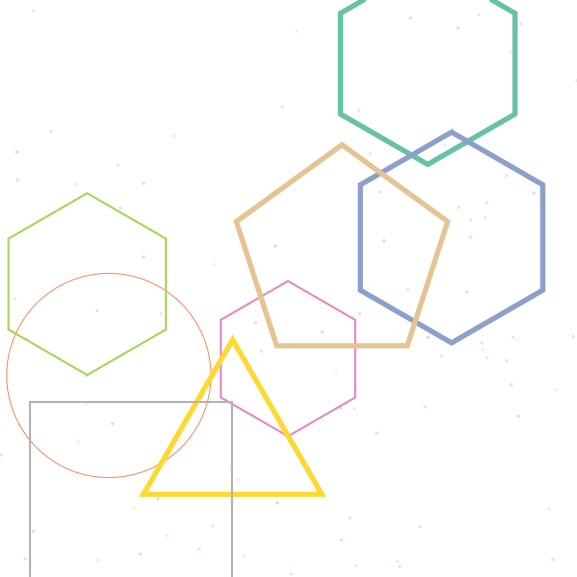[{"shape": "hexagon", "thickness": 2.5, "radius": 0.87, "center": [0.741, 0.889]}, {"shape": "circle", "thickness": 0.5, "radius": 0.88, "center": [0.188, 0.349]}, {"shape": "hexagon", "thickness": 2.5, "radius": 0.91, "center": [0.782, 0.588]}, {"shape": "hexagon", "thickness": 1, "radius": 0.67, "center": [0.499, 0.378]}, {"shape": "hexagon", "thickness": 1, "radius": 0.79, "center": [0.151, 0.507]}, {"shape": "triangle", "thickness": 2.5, "radius": 0.89, "center": [0.403, 0.232]}, {"shape": "pentagon", "thickness": 2.5, "radius": 0.96, "center": [0.592, 0.556]}, {"shape": "square", "thickness": 1, "radius": 0.88, "center": [0.227, 0.127]}]